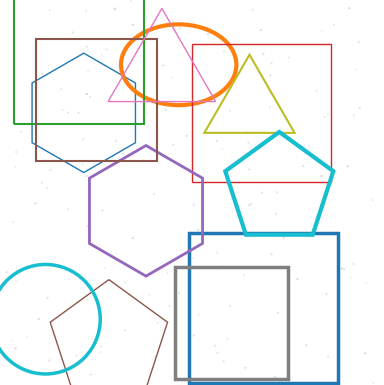[{"shape": "square", "thickness": 2.5, "radius": 0.97, "center": [0.684, 0.2]}, {"shape": "hexagon", "thickness": 1, "radius": 0.78, "center": [0.218, 0.707]}, {"shape": "oval", "thickness": 3, "radius": 0.75, "center": [0.464, 0.832]}, {"shape": "square", "thickness": 1.5, "radius": 0.85, "center": [0.205, 0.847]}, {"shape": "square", "thickness": 1, "radius": 0.9, "center": [0.679, 0.707]}, {"shape": "hexagon", "thickness": 2, "radius": 0.85, "center": [0.379, 0.452]}, {"shape": "square", "thickness": 1.5, "radius": 0.79, "center": [0.25, 0.74]}, {"shape": "pentagon", "thickness": 1, "radius": 0.8, "center": [0.283, 0.114]}, {"shape": "triangle", "thickness": 1, "radius": 0.81, "center": [0.42, 0.817]}, {"shape": "square", "thickness": 2.5, "radius": 0.73, "center": [0.601, 0.161]}, {"shape": "triangle", "thickness": 1.5, "radius": 0.68, "center": [0.648, 0.723]}, {"shape": "circle", "thickness": 2.5, "radius": 0.71, "center": [0.118, 0.171]}, {"shape": "pentagon", "thickness": 3, "radius": 0.74, "center": [0.725, 0.51]}]